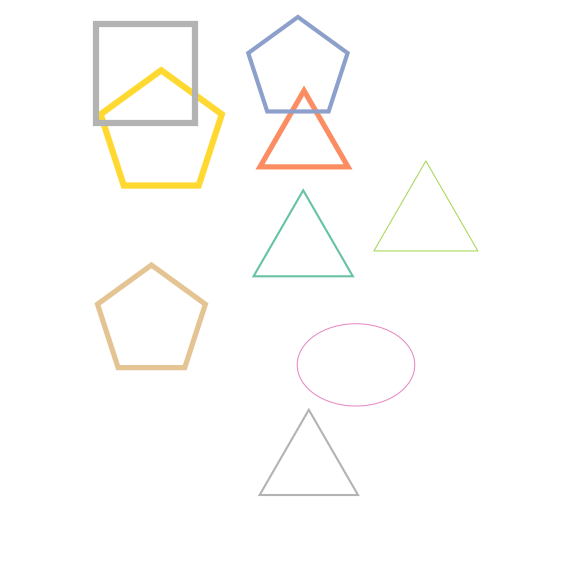[{"shape": "triangle", "thickness": 1, "radius": 0.5, "center": [0.525, 0.57]}, {"shape": "triangle", "thickness": 2.5, "radius": 0.44, "center": [0.526, 0.754]}, {"shape": "pentagon", "thickness": 2, "radius": 0.45, "center": [0.516, 0.879]}, {"shape": "oval", "thickness": 0.5, "radius": 0.51, "center": [0.616, 0.367]}, {"shape": "triangle", "thickness": 0.5, "radius": 0.52, "center": [0.737, 0.617]}, {"shape": "pentagon", "thickness": 3, "radius": 0.55, "center": [0.279, 0.767]}, {"shape": "pentagon", "thickness": 2.5, "radius": 0.49, "center": [0.262, 0.442]}, {"shape": "square", "thickness": 3, "radius": 0.43, "center": [0.253, 0.871]}, {"shape": "triangle", "thickness": 1, "radius": 0.49, "center": [0.535, 0.191]}]